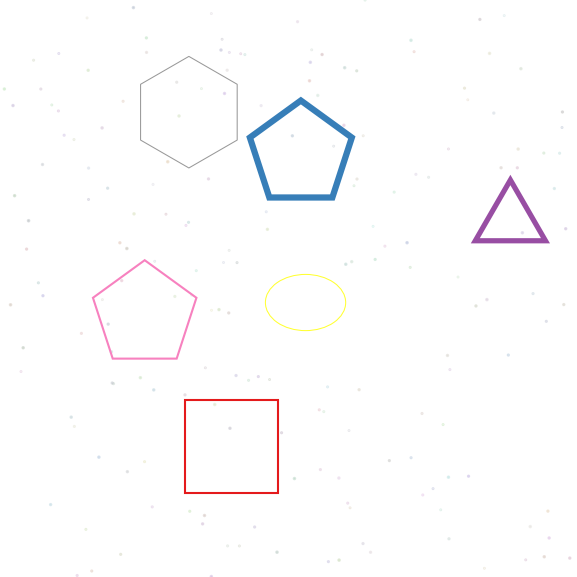[{"shape": "square", "thickness": 1, "radius": 0.4, "center": [0.401, 0.225]}, {"shape": "pentagon", "thickness": 3, "radius": 0.46, "center": [0.521, 0.732]}, {"shape": "triangle", "thickness": 2.5, "radius": 0.35, "center": [0.884, 0.617]}, {"shape": "oval", "thickness": 0.5, "radius": 0.35, "center": [0.529, 0.475]}, {"shape": "pentagon", "thickness": 1, "radius": 0.47, "center": [0.251, 0.454]}, {"shape": "hexagon", "thickness": 0.5, "radius": 0.48, "center": [0.327, 0.805]}]